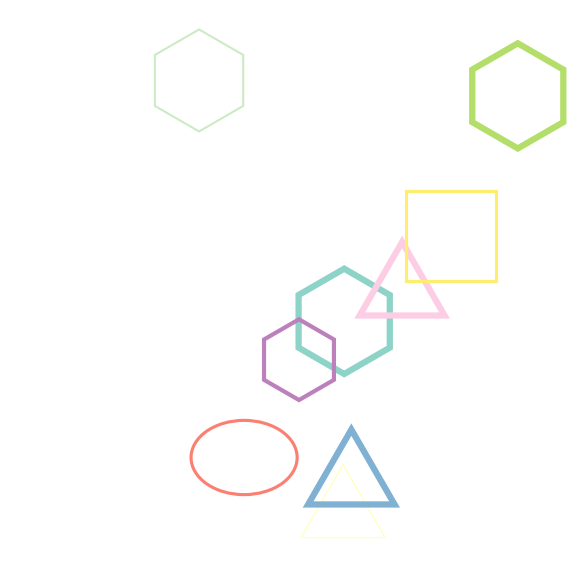[{"shape": "hexagon", "thickness": 3, "radius": 0.46, "center": [0.596, 0.443]}, {"shape": "triangle", "thickness": 0.5, "radius": 0.42, "center": [0.594, 0.11]}, {"shape": "oval", "thickness": 1.5, "radius": 0.46, "center": [0.423, 0.207]}, {"shape": "triangle", "thickness": 3, "radius": 0.43, "center": [0.608, 0.169]}, {"shape": "hexagon", "thickness": 3, "radius": 0.46, "center": [0.897, 0.833]}, {"shape": "triangle", "thickness": 3, "radius": 0.42, "center": [0.696, 0.495]}, {"shape": "hexagon", "thickness": 2, "radius": 0.35, "center": [0.518, 0.376]}, {"shape": "hexagon", "thickness": 1, "radius": 0.44, "center": [0.345, 0.86]}, {"shape": "square", "thickness": 1.5, "radius": 0.39, "center": [0.782, 0.591]}]